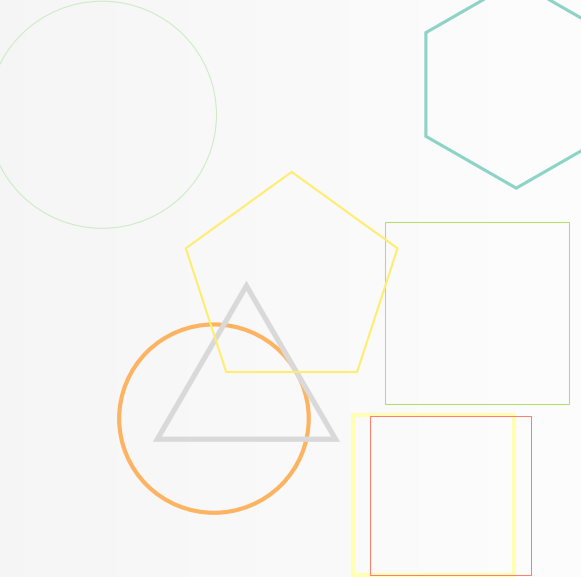[{"shape": "hexagon", "thickness": 1.5, "radius": 0.9, "center": [0.888, 0.853]}, {"shape": "square", "thickness": 2, "radius": 0.7, "center": [0.746, 0.142]}, {"shape": "square", "thickness": 0.5, "radius": 0.69, "center": [0.775, 0.142]}, {"shape": "circle", "thickness": 2, "radius": 0.82, "center": [0.368, 0.274]}, {"shape": "square", "thickness": 0.5, "radius": 0.79, "center": [0.821, 0.457]}, {"shape": "triangle", "thickness": 2.5, "radius": 0.89, "center": [0.424, 0.327]}, {"shape": "circle", "thickness": 0.5, "radius": 0.98, "center": [0.176, 0.8]}, {"shape": "pentagon", "thickness": 1, "radius": 0.96, "center": [0.502, 0.51]}]